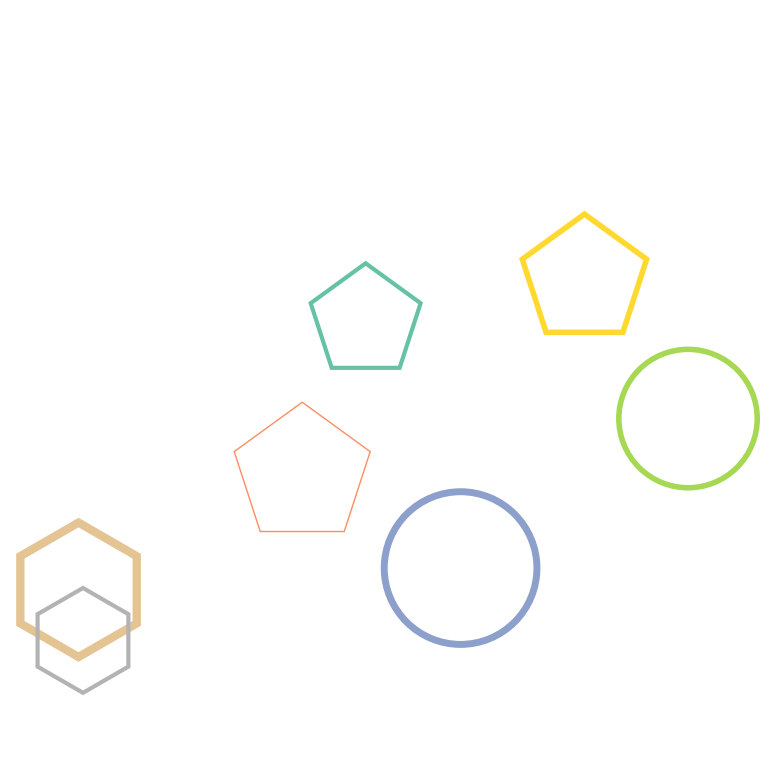[{"shape": "pentagon", "thickness": 1.5, "radius": 0.38, "center": [0.475, 0.583]}, {"shape": "pentagon", "thickness": 0.5, "radius": 0.46, "center": [0.392, 0.385]}, {"shape": "circle", "thickness": 2.5, "radius": 0.5, "center": [0.598, 0.262]}, {"shape": "circle", "thickness": 2, "radius": 0.45, "center": [0.894, 0.456]}, {"shape": "pentagon", "thickness": 2, "radius": 0.42, "center": [0.759, 0.637]}, {"shape": "hexagon", "thickness": 3, "radius": 0.44, "center": [0.102, 0.234]}, {"shape": "hexagon", "thickness": 1.5, "radius": 0.34, "center": [0.108, 0.168]}]